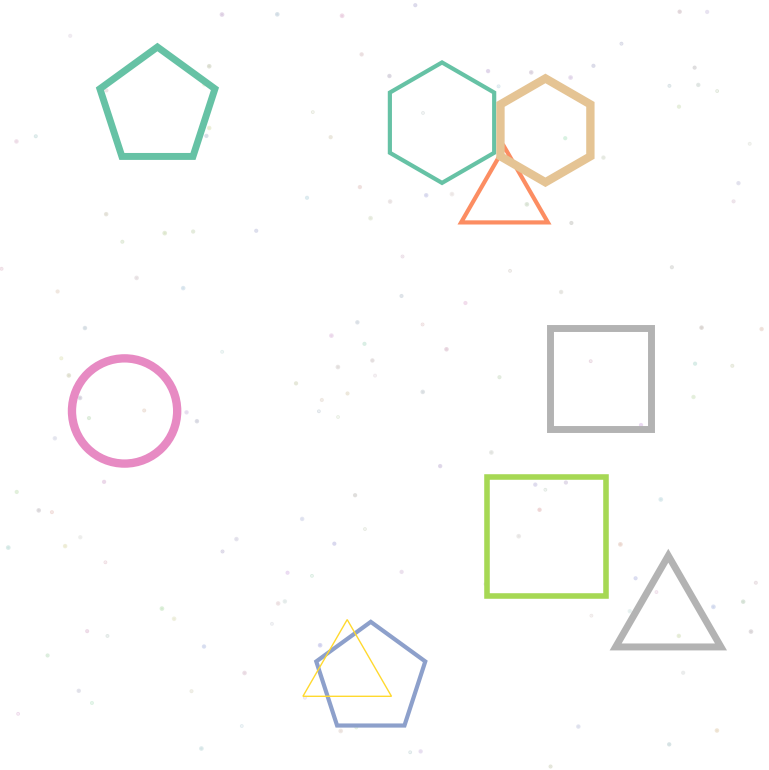[{"shape": "hexagon", "thickness": 1.5, "radius": 0.39, "center": [0.574, 0.841]}, {"shape": "pentagon", "thickness": 2.5, "radius": 0.39, "center": [0.204, 0.86]}, {"shape": "triangle", "thickness": 1.5, "radius": 0.33, "center": [0.655, 0.744]}, {"shape": "pentagon", "thickness": 1.5, "radius": 0.37, "center": [0.482, 0.118]}, {"shape": "circle", "thickness": 3, "radius": 0.34, "center": [0.162, 0.466]}, {"shape": "square", "thickness": 2, "radius": 0.38, "center": [0.71, 0.303]}, {"shape": "triangle", "thickness": 0.5, "radius": 0.33, "center": [0.451, 0.129]}, {"shape": "hexagon", "thickness": 3, "radius": 0.34, "center": [0.708, 0.831]}, {"shape": "square", "thickness": 2.5, "radius": 0.33, "center": [0.78, 0.509]}, {"shape": "triangle", "thickness": 2.5, "radius": 0.39, "center": [0.868, 0.199]}]